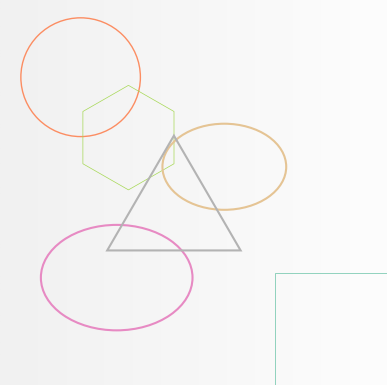[{"shape": "square", "thickness": 0.5, "radius": 0.89, "center": [0.887, 0.115]}, {"shape": "circle", "thickness": 1, "radius": 0.77, "center": [0.208, 0.799]}, {"shape": "oval", "thickness": 1.5, "radius": 0.98, "center": [0.301, 0.279]}, {"shape": "hexagon", "thickness": 0.5, "radius": 0.68, "center": [0.331, 0.643]}, {"shape": "oval", "thickness": 1.5, "radius": 0.8, "center": [0.579, 0.567]}, {"shape": "triangle", "thickness": 1.5, "radius": 0.99, "center": [0.449, 0.449]}]